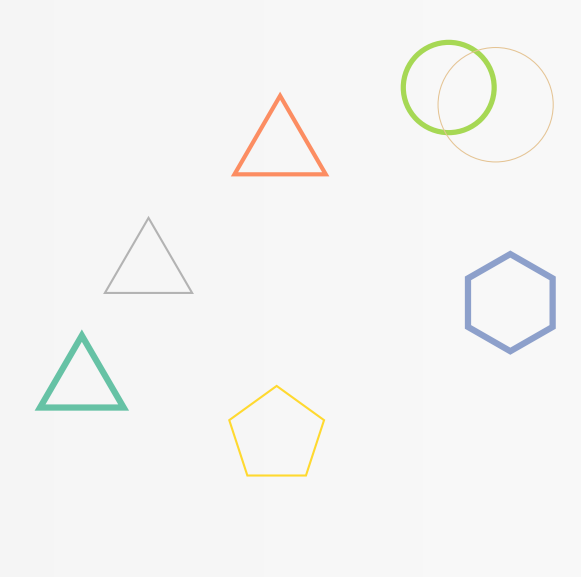[{"shape": "triangle", "thickness": 3, "radius": 0.42, "center": [0.141, 0.335]}, {"shape": "triangle", "thickness": 2, "radius": 0.45, "center": [0.482, 0.743]}, {"shape": "hexagon", "thickness": 3, "radius": 0.42, "center": [0.878, 0.475]}, {"shape": "circle", "thickness": 2.5, "radius": 0.39, "center": [0.772, 0.848]}, {"shape": "pentagon", "thickness": 1, "radius": 0.43, "center": [0.476, 0.245]}, {"shape": "circle", "thickness": 0.5, "radius": 0.5, "center": [0.853, 0.818]}, {"shape": "triangle", "thickness": 1, "radius": 0.43, "center": [0.256, 0.535]}]